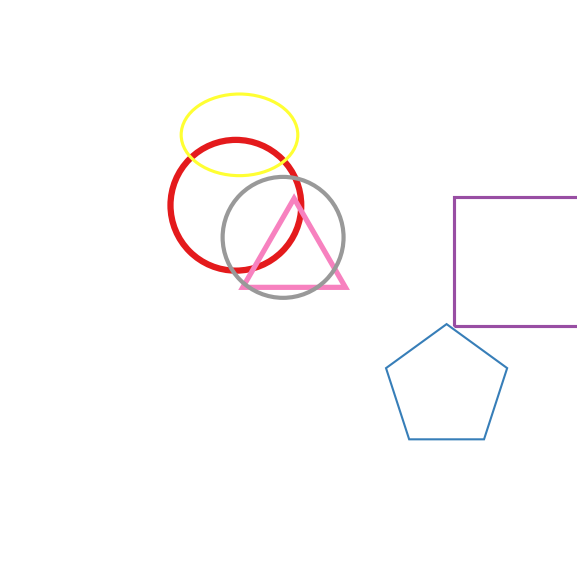[{"shape": "circle", "thickness": 3, "radius": 0.57, "center": [0.408, 0.644]}, {"shape": "pentagon", "thickness": 1, "radius": 0.55, "center": [0.773, 0.328]}, {"shape": "square", "thickness": 1.5, "radius": 0.56, "center": [0.898, 0.546]}, {"shape": "oval", "thickness": 1.5, "radius": 0.5, "center": [0.415, 0.766]}, {"shape": "triangle", "thickness": 2.5, "radius": 0.51, "center": [0.509, 0.553]}, {"shape": "circle", "thickness": 2, "radius": 0.52, "center": [0.49, 0.588]}]